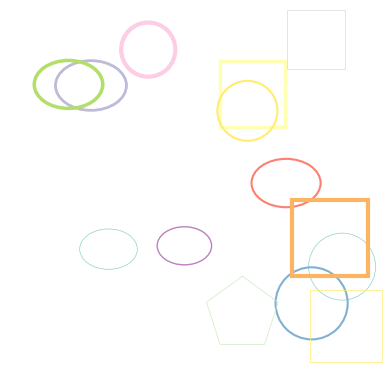[{"shape": "oval", "thickness": 0.5, "radius": 0.37, "center": [0.282, 0.353]}, {"shape": "circle", "thickness": 0.5, "radius": 0.43, "center": [0.889, 0.307]}, {"shape": "square", "thickness": 2.5, "radius": 0.42, "center": [0.656, 0.756]}, {"shape": "oval", "thickness": 2, "radius": 0.46, "center": [0.236, 0.778]}, {"shape": "oval", "thickness": 1.5, "radius": 0.45, "center": [0.743, 0.525]}, {"shape": "circle", "thickness": 1.5, "radius": 0.47, "center": [0.809, 0.212]}, {"shape": "square", "thickness": 3, "radius": 0.49, "center": [0.858, 0.381]}, {"shape": "oval", "thickness": 2.5, "radius": 0.44, "center": [0.178, 0.781]}, {"shape": "circle", "thickness": 3, "radius": 0.35, "center": [0.385, 0.871]}, {"shape": "square", "thickness": 0.5, "radius": 0.38, "center": [0.82, 0.898]}, {"shape": "oval", "thickness": 1, "radius": 0.35, "center": [0.479, 0.362]}, {"shape": "pentagon", "thickness": 0.5, "radius": 0.49, "center": [0.629, 0.185]}, {"shape": "circle", "thickness": 1.5, "radius": 0.39, "center": [0.643, 0.712]}, {"shape": "square", "thickness": 0.5, "radius": 0.47, "center": [0.899, 0.154]}]